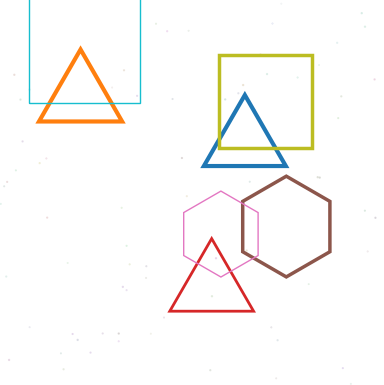[{"shape": "triangle", "thickness": 3, "radius": 0.61, "center": [0.636, 0.63]}, {"shape": "triangle", "thickness": 3, "radius": 0.62, "center": [0.209, 0.747]}, {"shape": "triangle", "thickness": 2, "radius": 0.63, "center": [0.55, 0.255]}, {"shape": "hexagon", "thickness": 2.5, "radius": 0.65, "center": [0.744, 0.412]}, {"shape": "hexagon", "thickness": 1, "radius": 0.56, "center": [0.574, 0.392]}, {"shape": "square", "thickness": 2.5, "radius": 0.6, "center": [0.69, 0.736]}, {"shape": "square", "thickness": 1, "radius": 0.72, "center": [0.218, 0.878]}]